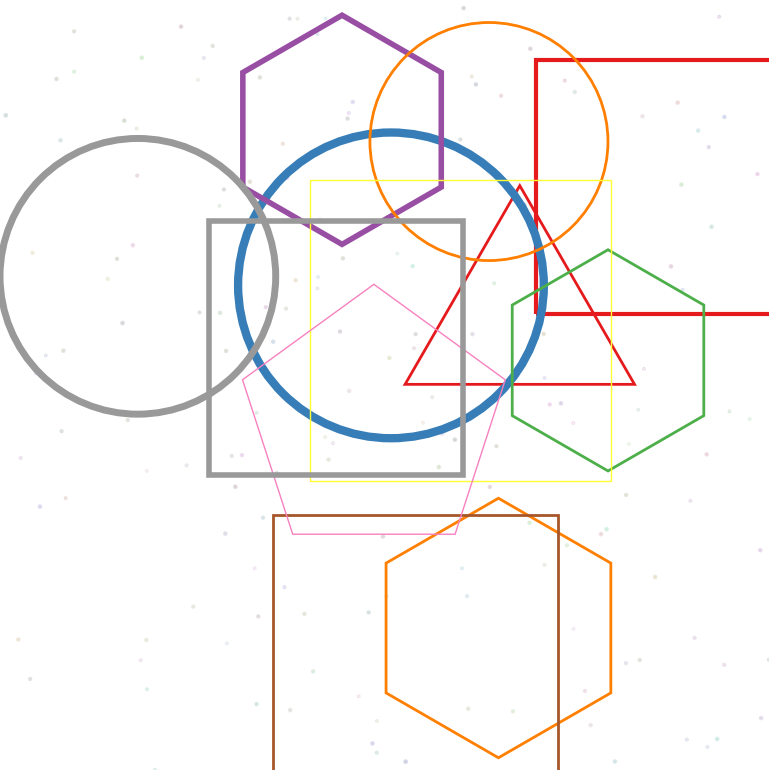[{"shape": "triangle", "thickness": 1, "radius": 0.86, "center": [0.675, 0.587]}, {"shape": "square", "thickness": 1.5, "radius": 0.83, "center": [0.862, 0.758]}, {"shape": "circle", "thickness": 3, "radius": 0.99, "center": [0.508, 0.629]}, {"shape": "hexagon", "thickness": 1, "radius": 0.72, "center": [0.79, 0.532]}, {"shape": "hexagon", "thickness": 2, "radius": 0.74, "center": [0.444, 0.831]}, {"shape": "circle", "thickness": 1, "radius": 0.77, "center": [0.635, 0.816]}, {"shape": "hexagon", "thickness": 1, "radius": 0.84, "center": [0.647, 0.184]}, {"shape": "square", "thickness": 0.5, "radius": 0.98, "center": [0.598, 0.571]}, {"shape": "square", "thickness": 1, "radius": 0.92, "center": [0.54, 0.147]}, {"shape": "pentagon", "thickness": 0.5, "radius": 0.9, "center": [0.486, 0.451]}, {"shape": "square", "thickness": 2, "radius": 0.82, "center": [0.436, 0.548]}, {"shape": "circle", "thickness": 2.5, "radius": 0.9, "center": [0.179, 0.641]}]